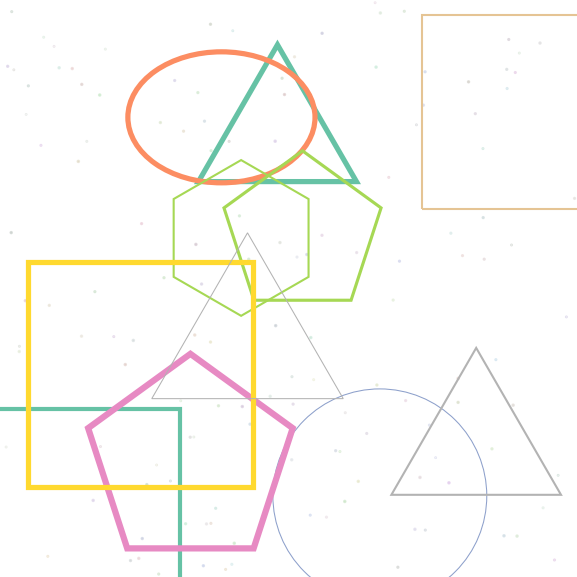[{"shape": "square", "thickness": 2, "radius": 0.91, "center": [0.129, 0.109]}, {"shape": "triangle", "thickness": 2.5, "radius": 0.79, "center": [0.48, 0.764]}, {"shape": "oval", "thickness": 2.5, "radius": 0.81, "center": [0.383, 0.796]}, {"shape": "circle", "thickness": 0.5, "radius": 0.93, "center": [0.658, 0.141]}, {"shape": "pentagon", "thickness": 3, "radius": 0.93, "center": [0.33, 0.2]}, {"shape": "pentagon", "thickness": 1.5, "radius": 0.72, "center": [0.524, 0.595]}, {"shape": "hexagon", "thickness": 1, "radius": 0.67, "center": [0.418, 0.587]}, {"shape": "square", "thickness": 2.5, "radius": 0.98, "center": [0.244, 0.35]}, {"shape": "square", "thickness": 1, "radius": 0.84, "center": [0.898, 0.805]}, {"shape": "triangle", "thickness": 1, "radius": 0.85, "center": [0.825, 0.227]}, {"shape": "triangle", "thickness": 0.5, "radius": 0.96, "center": [0.429, 0.405]}]